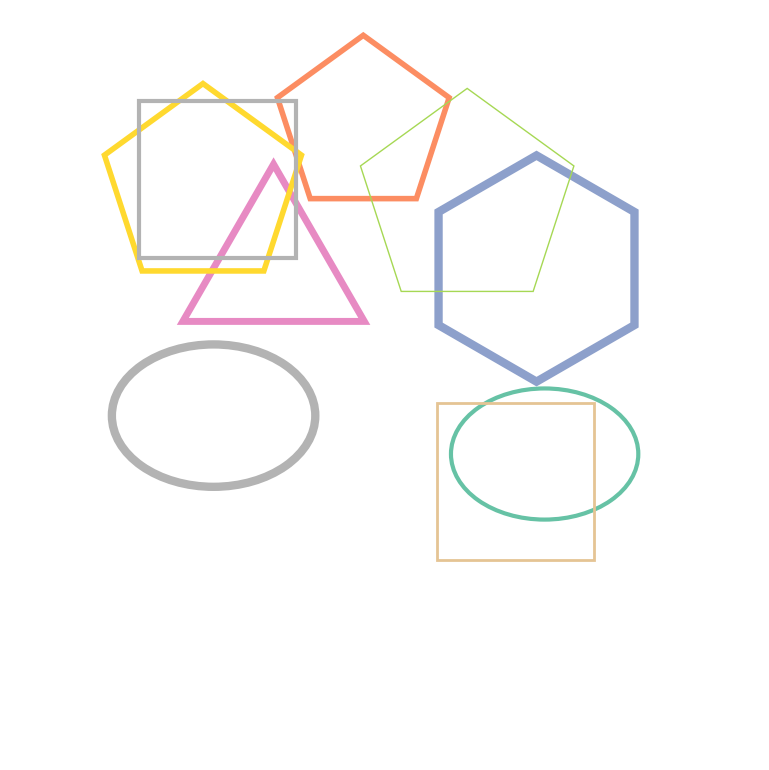[{"shape": "oval", "thickness": 1.5, "radius": 0.61, "center": [0.707, 0.41]}, {"shape": "pentagon", "thickness": 2, "radius": 0.59, "center": [0.472, 0.837]}, {"shape": "hexagon", "thickness": 3, "radius": 0.73, "center": [0.697, 0.651]}, {"shape": "triangle", "thickness": 2.5, "radius": 0.68, "center": [0.355, 0.651]}, {"shape": "pentagon", "thickness": 0.5, "radius": 0.73, "center": [0.607, 0.739]}, {"shape": "pentagon", "thickness": 2, "radius": 0.67, "center": [0.264, 0.757]}, {"shape": "square", "thickness": 1, "radius": 0.51, "center": [0.67, 0.375]}, {"shape": "oval", "thickness": 3, "radius": 0.66, "center": [0.277, 0.46]}, {"shape": "square", "thickness": 1.5, "radius": 0.51, "center": [0.282, 0.766]}]